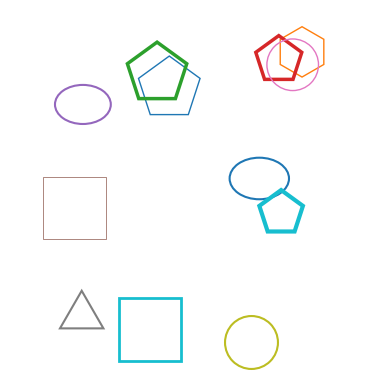[{"shape": "oval", "thickness": 1.5, "radius": 0.39, "center": [0.674, 0.536]}, {"shape": "pentagon", "thickness": 1, "radius": 0.42, "center": [0.44, 0.77]}, {"shape": "hexagon", "thickness": 1, "radius": 0.33, "center": [0.784, 0.865]}, {"shape": "pentagon", "thickness": 2.5, "radius": 0.41, "center": [0.408, 0.809]}, {"shape": "pentagon", "thickness": 2.5, "radius": 0.31, "center": [0.724, 0.845]}, {"shape": "oval", "thickness": 1.5, "radius": 0.36, "center": [0.215, 0.729]}, {"shape": "square", "thickness": 0.5, "radius": 0.41, "center": [0.194, 0.46]}, {"shape": "circle", "thickness": 1, "radius": 0.34, "center": [0.76, 0.832]}, {"shape": "triangle", "thickness": 1.5, "radius": 0.33, "center": [0.212, 0.18]}, {"shape": "circle", "thickness": 1.5, "radius": 0.34, "center": [0.653, 0.11]}, {"shape": "pentagon", "thickness": 3, "radius": 0.3, "center": [0.73, 0.447]}, {"shape": "square", "thickness": 2, "radius": 0.41, "center": [0.39, 0.144]}]